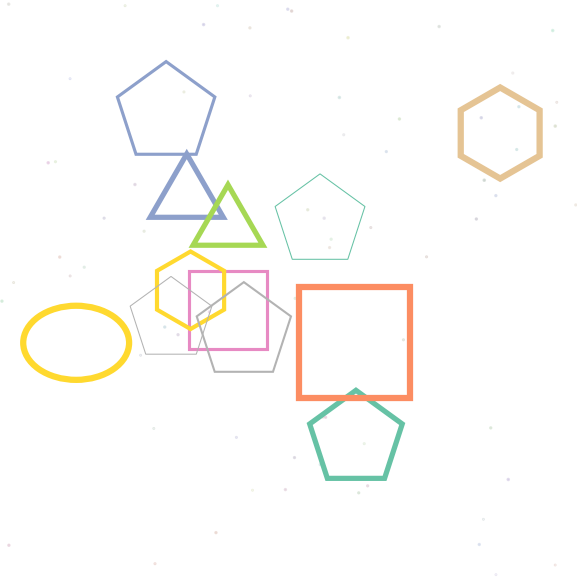[{"shape": "pentagon", "thickness": 0.5, "radius": 0.41, "center": [0.554, 0.616]}, {"shape": "pentagon", "thickness": 2.5, "radius": 0.42, "center": [0.616, 0.239]}, {"shape": "square", "thickness": 3, "radius": 0.48, "center": [0.614, 0.406]}, {"shape": "triangle", "thickness": 2.5, "radius": 0.37, "center": [0.323, 0.659]}, {"shape": "pentagon", "thickness": 1.5, "radius": 0.44, "center": [0.288, 0.804]}, {"shape": "square", "thickness": 1.5, "radius": 0.34, "center": [0.395, 0.463]}, {"shape": "triangle", "thickness": 2.5, "radius": 0.35, "center": [0.395, 0.609]}, {"shape": "hexagon", "thickness": 2, "radius": 0.34, "center": [0.33, 0.497]}, {"shape": "oval", "thickness": 3, "radius": 0.46, "center": [0.132, 0.406]}, {"shape": "hexagon", "thickness": 3, "radius": 0.39, "center": [0.866, 0.769]}, {"shape": "pentagon", "thickness": 1, "radius": 0.43, "center": [0.422, 0.425]}, {"shape": "pentagon", "thickness": 0.5, "radius": 0.37, "center": [0.296, 0.446]}]